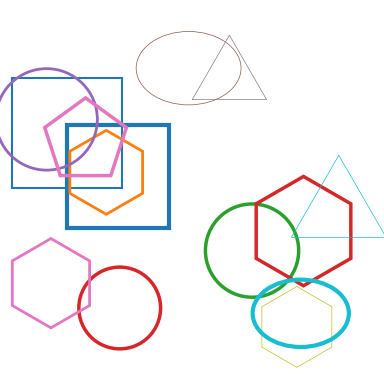[{"shape": "square", "thickness": 3, "radius": 0.67, "center": [0.307, 0.541]}, {"shape": "square", "thickness": 1.5, "radius": 0.72, "center": [0.175, 0.655]}, {"shape": "hexagon", "thickness": 2, "radius": 0.55, "center": [0.276, 0.552]}, {"shape": "circle", "thickness": 2.5, "radius": 0.61, "center": [0.655, 0.349]}, {"shape": "hexagon", "thickness": 2.5, "radius": 0.71, "center": [0.788, 0.4]}, {"shape": "circle", "thickness": 2.5, "radius": 0.53, "center": [0.311, 0.2]}, {"shape": "circle", "thickness": 2, "radius": 0.66, "center": [0.121, 0.69]}, {"shape": "oval", "thickness": 0.5, "radius": 0.68, "center": [0.49, 0.823]}, {"shape": "pentagon", "thickness": 2.5, "radius": 0.56, "center": [0.222, 0.634]}, {"shape": "hexagon", "thickness": 2, "radius": 0.58, "center": [0.132, 0.264]}, {"shape": "triangle", "thickness": 0.5, "radius": 0.56, "center": [0.596, 0.797]}, {"shape": "hexagon", "thickness": 0.5, "radius": 0.52, "center": [0.771, 0.151]}, {"shape": "oval", "thickness": 3, "radius": 0.62, "center": [0.781, 0.186]}, {"shape": "triangle", "thickness": 0.5, "radius": 0.71, "center": [0.88, 0.455]}]